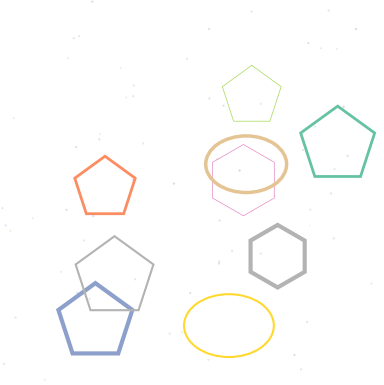[{"shape": "pentagon", "thickness": 2, "radius": 0.51, "center": [0.877, 0.623]}, {"shape": "pentagon", "thickness": 2, "radius": 0.41, "center": [0.273, 0.512]}, {"shape": "pentagon", "thickness": 3, "radius": 0.5, "center": [0.248, 0.164]}, {"shape": "hexagon", "thickness": 0.5, "radius": 0.46, "center": [0.632, 0.532]}, {"shape": "pentagon", "thickness": 0.5, "radius": 0.4, "center": [0.654, 0.75]}, {"shape": "oval", "thickness": 1.5, "radius": 0.58, "center": [0.595, 0.154]}, {"shape": "oval", "thickness": 2.5, "radius": 0.53, "center": [0.639, 0.573]}, {"shape": "pentagon", "thickness": 1.5, "radius": 0.53, "center": [0.297, 0.28]}, {"shape": "hexagon", "thickness": 3, "radius": 0.41, "center": [0.721, 0.335]}]